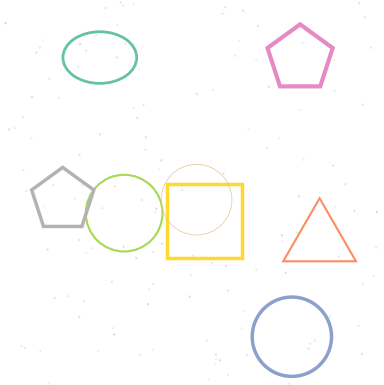[{"shape": "oval", "thickness": 2, "radius": 0.48, "center": [0.259, 0.85]}, {"shape": "triangle", "thickness": 1.5, "radius": 0.55, "center": [0.83, 0.376]}, {"shape": "circle", "thickness": 2.5, "radius": 0.52, "center": [0.758, 0.125]}, {"shape": "pentagon", "thickness": 3, "radius": 0.45, "center": [0.78, 0.848]}, {"shape": "circle", "thickness": 1.5, "radius": 0.5, "center": [0.323, 0.446]}, {"shape": "square", "thickness": 2.5, "radius": 0.49, "center": [0.531, 0.426]}, {"shape": "circle", "thickness": 0.5, "radius": 0.46, "center": [0.511, 0.481]}, {"shape": "pentagon", "thickness": 2.5, "radius": 0.42, "center": [0.163, 0.48]}]